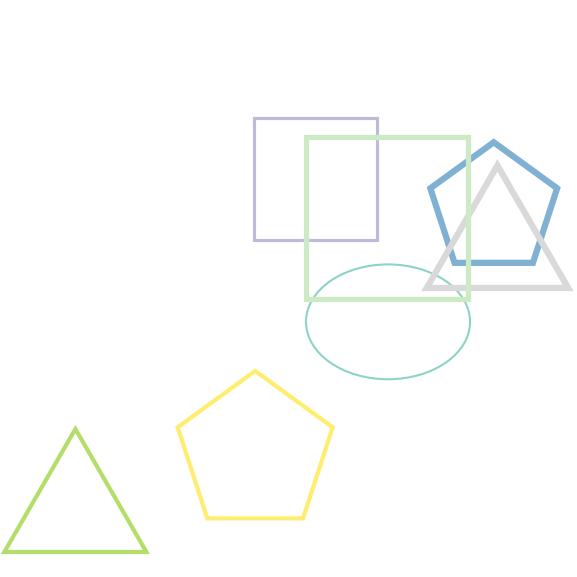[{"shape": "oval", "thickness": 1, "radius": 0.71, "center": [0.672, 0.442]}, {"shape": "square", "thickness": 1.5, "radius": 0.53, "center": [0.547, 0.689]}, {"shape": "pentagon", "thickness": 3, "radius": 0.58, "center": [0.855, 0.637]}, {"shape": "triangle", "thickness": 2, "radius": 0.71, "center": [0.131, 0.114]}, {"shape": "triangle", "thickness": 3, "radius": 0.71, "center": [0.861, 0.571]}, {"shape": "square", "thickness": 2.5, "radius": 0.7, "center": [0.67, 0.622]}, {"shape": "pentagon", "thickness": 2, "radius": 0.71, "center": [0.442, 0.216]}]